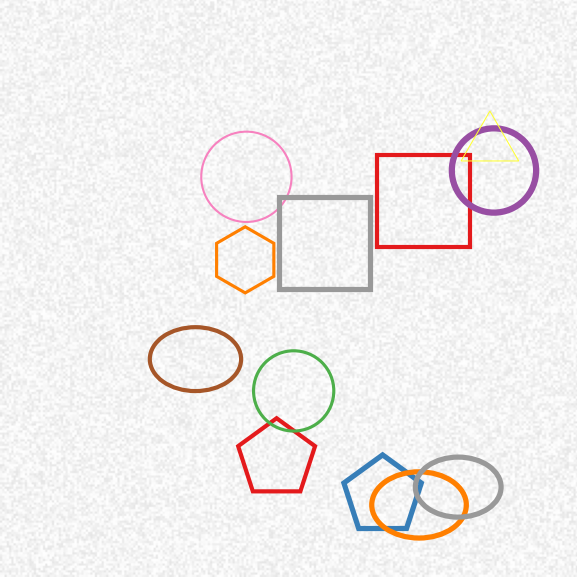[{"shape": "square", "thickness": 2, "radius": 0.4, "center": [0.733, 0.651]}, {"shape": "pentagon", "thickness": 2, "radius": 0.35, "center": [0.479, 0.205]}, {"shape": "pentagon", "thickness": 2.5, "radius": 0.35, "center": [0.663, 0.141]}, {"shape": "circle", "thickness": 1.5, "radius": 0.35, "center": [0.509, 0.322]}, {"shape": "circle", "thickness": 3, "radius": 0.36, "center": [0.855, 0.704]}, {"shape": "oval", "thickness": 2.5, "radius": 0.41, "center": [0.726, 0.125]}, {"shape": "hexagon", "thickness": 1.5, "radius": 0.29, "center": [0.425, 0.549]}, {"shape": "triangle", "thickness": 0.5, "radius": 0.29, "center": [0.848, 0.749]}, {"shape": "oval", "thickness": 2, "radius": 0.4, "center": [0.338, 0.377]}, {"shape": "circle", "thickness": 1, "radius": 0.39, "center": [0.427, 0.693]}, {"shape": "oval", "thickness": 2.5, "radius": 0.37, "center": [0.793, 0.156]}, {"shape": "square", "thickness": 2.5, "radius": 0.4, "center": [0.562, 0.578]}]